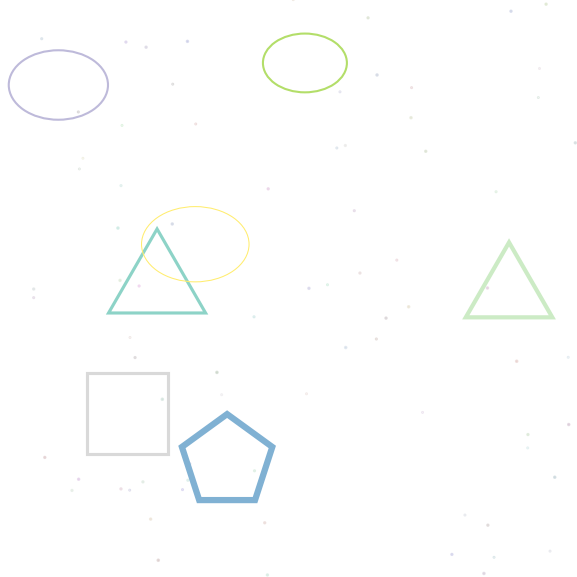[{"shape": "triangle", "thickness": 1.5, "radius": 0.49, "center": [0.272, 0.506]}, {"shape": "oval", "thickness": 1, "radius": 0.43, "center": [0.101, 0.852]}, {"shape": "pentagon", "thickness": 3, "radius": 0.41, "center": [0.393, 0.2]}, {"shape": "oval", "thickness": 1, "radius": 0.36, "center": [0.528, 0.89]}, {"shape": "square", "thickness": 1.5, "radius": 0.35, "center": [0.221, 0.283]}, {"shape": "triangle", "thickness": 2, "radius": 0.43, "center": [0.881, 0.493]}, {"shape": "oval", "thickness": 0.5, "radius": 0.47, "center": [0.338, 0.576]}]